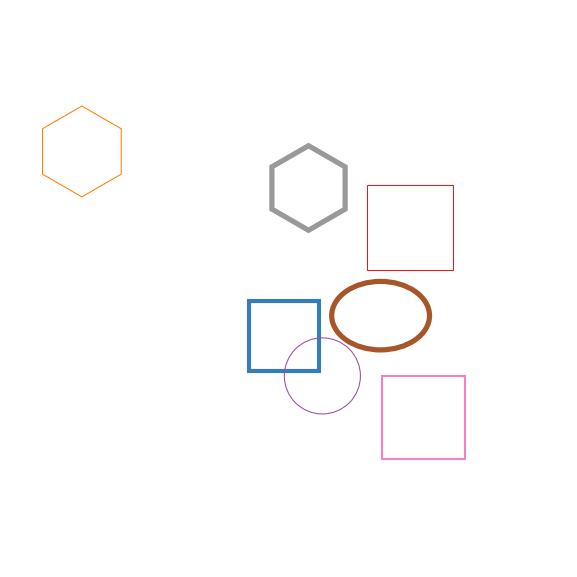[{"shape": "square", "thickness": 0.5, "radius": 0.37, "center": [0.71, 0.605]}, {"shape": "square", "thickness": 2, "radius": 0.3, "center": [0.492, 0.417]}, {"shape": "circle", "thickness": 0.5, "radius": 0.33, "center": [0.558, 0.348]}, {"shape": "hexagon", "thickness": 0.5, "radius": 0.39, "center": [0.142, 0.737]}, {"shape": "oval", "thickness": 2.5, "radius": 0.42, "center": [0.659, 0.453]}, {"shape": "square", "thickness": 1, "radius": 0.36, "center": [0.733, 0.276]}, {"shape": "hexagon", "thickness": 2.5, "radius": 0.37, "center": [0.534, 0.674]}]